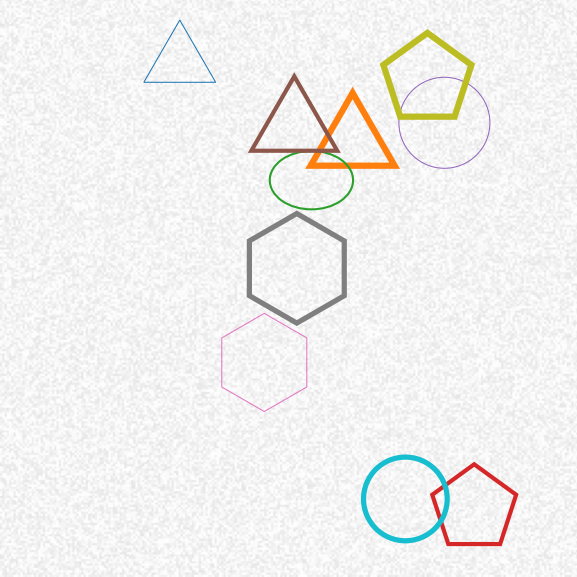[{"shape": "triangle", "thickness": 0.5, "radius": 0.36, "center": [0.311, 0.893]}, {"shape": "triangle", "thickness": 3, "radius": 0.42, "center": [0.611, 0.754]}, {"shape": "oval", "thickness": 1, "radius": 0.36, "center": [0.539, 0.687]}, {"shape": "pentagon", "thickness": 2, "radius": 0.38, "center": [0.821, 0.119]}, {"shape": "circle", "thickness": 0.5, "radius": 0.39, "center": [0.77, 0.787]}, {"shape": "triangle", "thickness": 2, "radius": 0.43, "center": [0.51, 0.781]}, {"shape": "hexagon", "thickness": 0.5, "radius": 0.42, "center": [0.458, 0.371]}, {"shape": "hexagon", "thickness": 2.5, "radius": 0.47, "center": [0.514, 0.535]}, {"shape": "pentagon", "thickness": 3, "radius": 0.4, "center": [0.74, 0.862]}, {"shape": "circle", "thickness": 2.5, "radius": 0.36, "center": [0.702, 0.135]}]